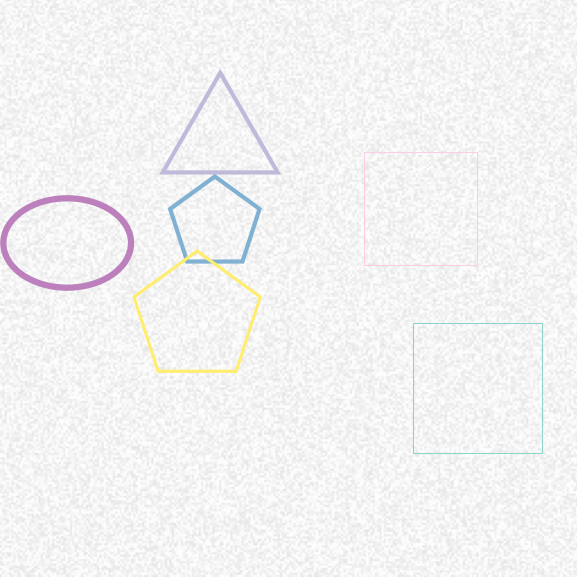[{"shape": "square", "thickness": 0.5, "radius": 0.56, "center": [0.827, 0.327]}, {"shape": "triangle", "thickness": 2, "radius": 0.57, "center": [0.381, 0.758]}, {"shape": "pentagon", "thickness": 2, "radius": 0.41, "center": [0.372, 0.612]}, {"shape": "square", "thickness": 0.5, "radius": 0.49, "center": [0.729, 0.638]}, {"shape": "oval", "thickness": 3, "radius": 0.55, "center": [0.116, 0.578]}, {"shape": "pentagon", "thickness": 1.5, "radius": 0.58, "center": [0.341, 0.449]}]